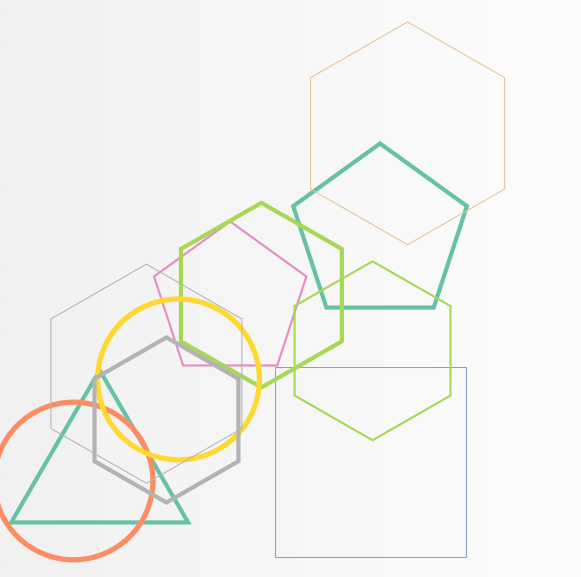[{"shape": "triangle", "thickness": 2, "radius": 0.88, "center": [0.171, 0.182]}, {"shape": "pentagon", "thickness": 2, "radius": 0.79, "center": [0.654, 0.594]}, {"shape": "circle", "thickness": 2.5, "radius": 0.68, "center": [0.127, 0.166]}, {"shape": "square", "thickness": 0.5, "radius": 0.83, "center": [0.637, 0.199]}, {"shape": "pentagon", "thickness": 1, "radius": 0.69, "center": [0.396, 0.478]}, {"shape": "hexagon", "thickness": 1, "radius": 0.77, "center": [0.641, 0.392]}, {"shape": "hexagon", "thickness": 2, "radius": 0.8, "center": [0.45, 0.488]}, {"shape": "circle", "thickness": 2.5, "radius": 0.7, "center": [0.307, 0.342]}, {"shape": "hexagon", "thickness": 0.5, "radius": 0.96, "center": [0.701, 0.768]}, {"shape": "hexagon", "thickness": 2, "radius": 0.71, "center": [0.286, 0.272]}, {"shape": "hexagon", "thickness": 0.5, "radius": 0.95, "center": [0.252, 0.352]}]